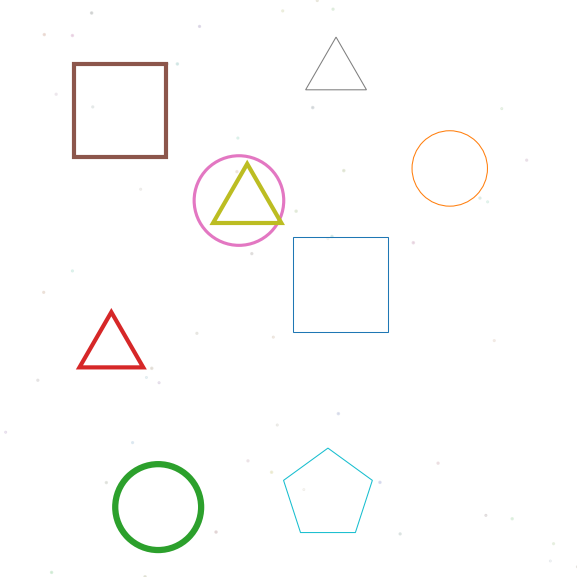[{"shape": "square", "thickness": 0.5, "radius": 0.41, "center": [0.59, 0.507]}, {"shape": "circle", "thickness": 0.5, "radius": 0.33, "center": [0.779, 0.707]}, {"shape": "circle", "thickness": 3, "radius": 0.37, "center": [0.274, 0.121]}, {"shape": "triangle", "thickness": 2, "radius": 0.32, "center": [0.193, 0.395]}, {"shape": "square", "thickness": 2, "radius": 0.4, "center": [0.208, 0.808]}, {"shape": "circle", "thickness": 1.5, "radius": 0.39, "center": [0.414, 0.652]}, {"shape": "triangle", "thickness": 0.5, "radius": 0.3, "center": [0.582, 0.874]}, {"shape": "triangle", "thickness": 2, "radius": 0.34, "center": [0.428, 0.647]}, {"shape": "pentagon", "thickness": 0.5, "radius": 0.4, "center": [0.568, 0.142]}]